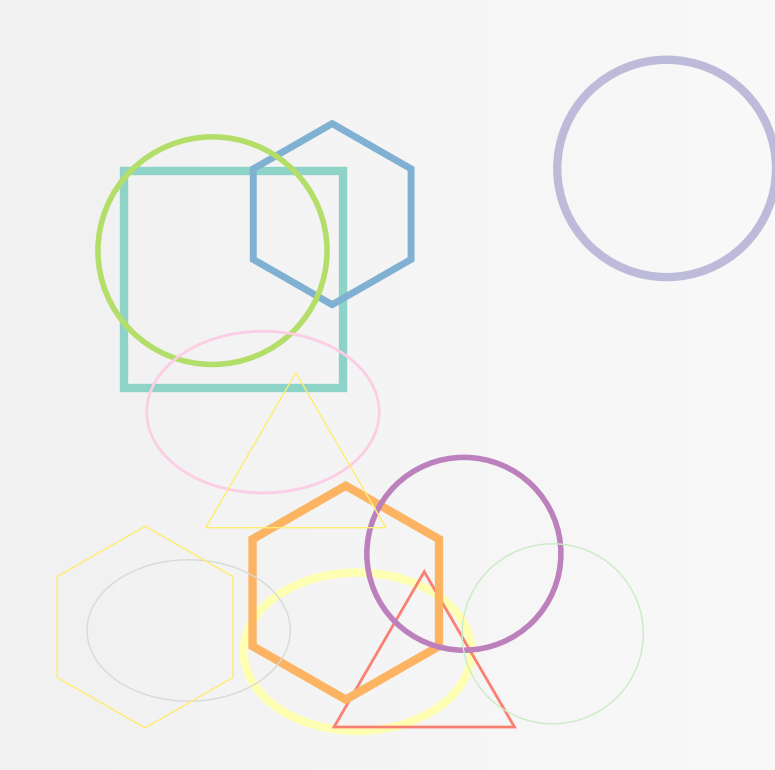[{"shape": "square", "thickness": 3, "radius": 0.71, "center": [0.302, 0.637]}, {"shape": "oval", "thickness": 3, "radius": 0.73, "center": [0.461, 0.154]}, {"shape": "circle", "thickness": 3, "radius": 0.71, "center": [0.86, 0.781]}, {"shape": "triangle", "thickness": 1, "radius": 0.67, "center": [0.547, 0.123]}, {"shape": "hexagon", "thickness": 2.5, "radius": 0.59, "center": [0.429, 0.722]}, {"shape": "hexagon", "thickness": 3, "radius": 0.69, "center": [0.446, 0.23]}, {"shape": "circle", "thickness": 2, "radius": 0.74, "center": [0.274, 0.674]}, {"shape": "oval", "thickness": 1, "radius": 0.75, "center": [0.339, 0.465]}, {"shape": "oval", "thickness": 0.5, "radius": 0.66, "center": [0.243, 0.181]}, {"shape": "circle", "thickness": 2, "radius": 0.63, "center": [0.599, 0.281]}, {"shape": "circle", "thickness": 0.5, "radius": 0.58, "center": [0.713, 0.177]}, {"shape": "triangle", "thickness": 0.5, "radius": 0.67, "center": [0.382, 0.382]}, {"shape": "hexagon", "thickness": 0.5, "radius": 0.65, "center": [0.187, 0.186]}]